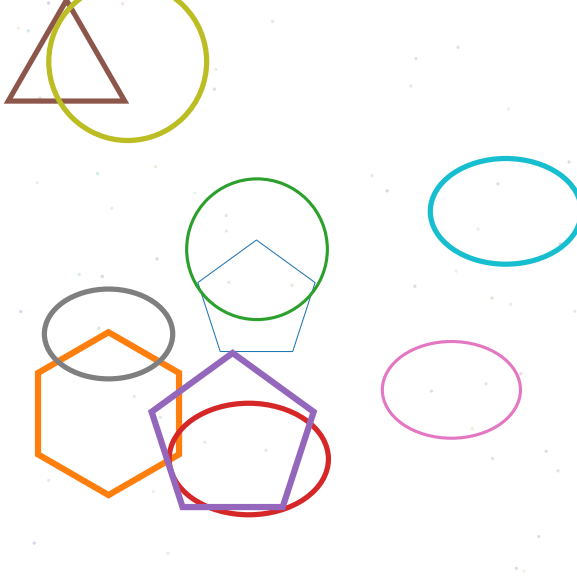[{"shape": "pentagon", "thickness": 0.5, "radius": 0.53, "center": [0.444, 0.477]}, {"shape": "hexagon", "thickness": 3, "radius": 0.7, "center": [0.188, 0.283]}, {"shape": "circle", "thickness": 1.5, "radius": 0.61, "center": [0.445, 0.568]}, {"shape": "oval", "thickness": 2.5, "radius": 0.69, "center": [0.431, 0.204]}, {"shape": "pentagon", "thickness": 3, "radius": 0.74, "center": [0.403, 0.24]}, {"shape": "triangle", "thickness": 2.5, "radius": 0.58, "center": [0.115, 0.882]}, {"shape": "oval", "thickness": 1.5, "radius": 0.6, "center": [0.782, 0.324]}, {"shape": "oval", "thickness": 2.5, "radius": 0.56, "center": [0.188, 0.421]}, {"shape": "circle", "thickness": 2.5, "radius": 0.68, "center": [0.221, 0.893]}, {"shape": "oval", "thickness": 2.5, "radius": 0.65, "center": [0.876, 0.633]}]